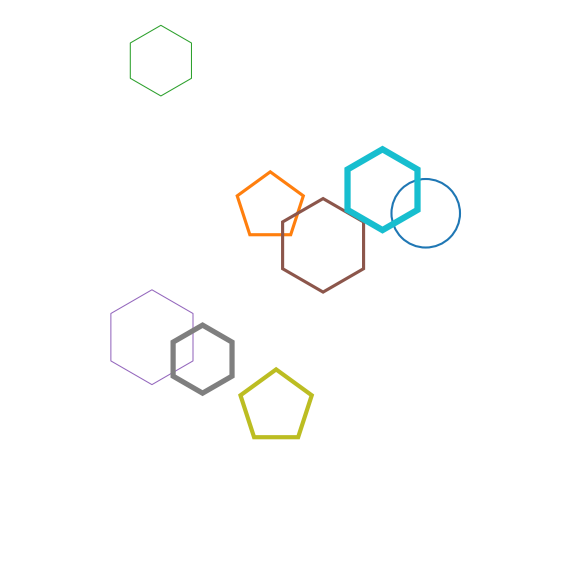[{"shape": "circle", "thickness": 1, "radius": 0.3, "center": [0.737, 0.63]}, {"shape": "pentagon", "thickness": 1.5, "radius": 0.3, "center": [0.468, 0.641]}, {"shape": "hexagon", "thickness": 0.5, "radius": 0.31, "center": [0.279, 0.894]}, {"shape": "hexagon", "thickness": 0.5, "radius": 0.41, "center": [0.263, 0.415]}, {"shape": "hexagon", "thickness": 1.5, "radius": 0.4, "center": [0.559, 0.574]}, {"shape": "hexagon", "thickness": 2.5, "radius": 0.29, "center": [0.351, 0.377]}, {"shape": "pentagon", "thickness": 2, "radius": 0.32, "center": [0.478, 0.295]}, {"shape": "hexagon", "thickness": 3, "radius": 0.35, "center": [0.662, 0.671]}]